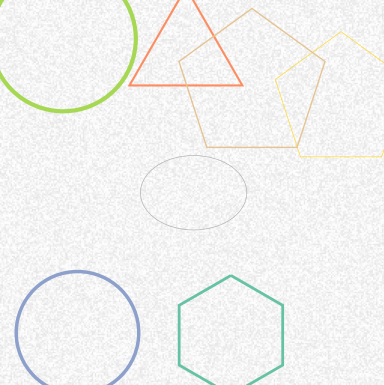[{"shape": "hexagon", "thickness": 2, "radius": 0.78, "center": [0.6, 0.129]}, {"shape": "triangle", "thickness": 1.5, "radius": 0.85, "center": [0.483, 0.863]}, {"shape": "circle", "thickness": 2.5, "radius": 0.8, "center": [0.201, 0.136]}, {"shape": "circle", "thickness": 3, "radius": 0.94, "center": [0.164, 0.899]}, {"shape": "pentagon", "thickness": 0.5, "radius": 0.9, "center": [0.886, 0.738]}, {"shape": "pentagon", "thickness": 1, "radius": 1.0, "center": [0.654, 0.779]}, {"shape": "oval", "thickness": 0.5, "radius": 0.69, "center": [0.503, 0.499]}]